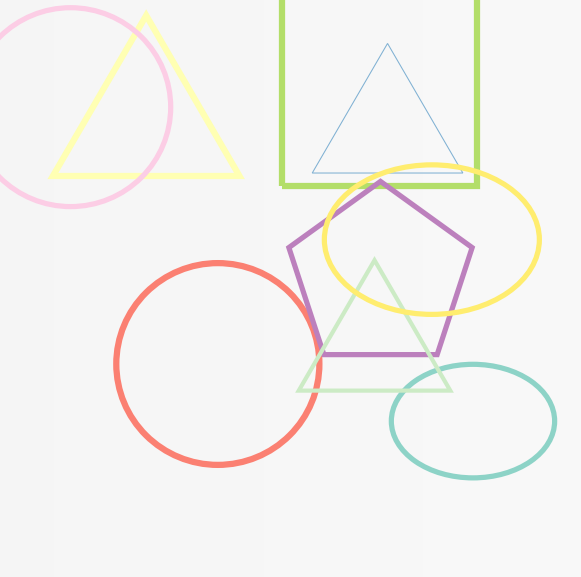[{"shape": "oval", "thickness": 2.5, "radius": 0.7, "center": [0.814, 0.27]}, {"shape": "triangle", "thickness": 3, "radius": 0.93, "center": [0.252, 0.787]}, {"shape": "circle", "thickness": 3, "radius": 0.87, "center": [0.375, 0.369]}, {"shape": "triangle", "thickness": 0.5, "radius": 0.75, "center": [0.667, 0.774]}, {"shape": "square", "thickness": 3, "radius": 0.84, "center": [0.653, 0.845]}, {"shape": "circle", "thickness": 2.5, "radius": 0.86, "center": [0.121, 0.814]}, {"shape": "pentagon", "thickness": 2.5, "radius": 0.83, "center": [0.655, 0.519]}, {"shape": "triangle", "thickness": 2, "radius": 0.75, "center": [0.644, 0.398]}, {"shape": "oval", "thickness": 2.5, "radius": 0.92, "center": [0.743, 0.584]}]